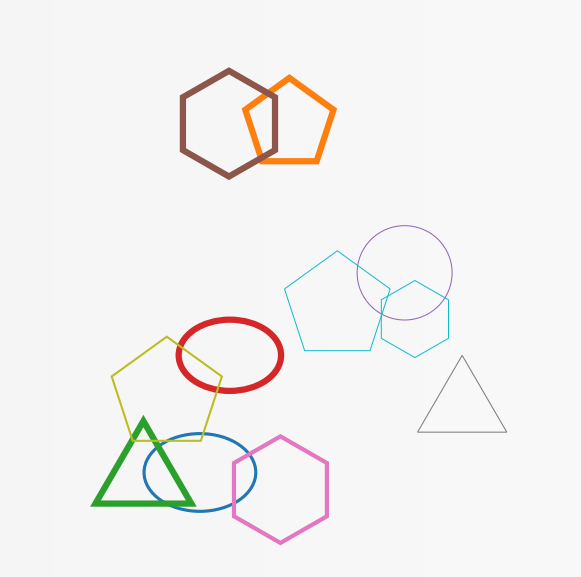[{"shape": "oval", "thickness": 1.5, "radius": 0.48, "center": [0.344, 0.181]}, {"shape": "pentagon", "thickness": 3, "radius": 0.4, "center": [0.498, 0.784]}, {"shape": "triangle", "thickness": 3, "radius": 0.48, "center": [0.247, 0.175]}, {"shape": "oval", "thickness": 3, "radius": 0.44, "center": [0.396, 0.384]}, {"shape": "circle", "thickness": 0.5, "radius": 0.41, "center": [0.696, 0.527]}, {"shape": "hexagon", "thickness": 3, "radius": 0.46, "center": [0.394, 0.785]}, {"shape": "hexagon", "thickness": 2, "radius": 0.46, "center": [0.482, 0.151]}, {"shape": "triangle", "thickness": 0.5, "radius": 0.44, "center": [0.795, 0.295]}, {"shape": "pentagon", "thickness": 1, "radius": 0.5, "center": [0.287, 0.316]}, {"shape": "pentagon", "thickness": 0.5, "radius": 0.48, "center": [0.58, 0.469]}, {"shape": "hexagon", "thickness": 0.5, "radius": 0.33, "center": [0.714, 0.447]}]